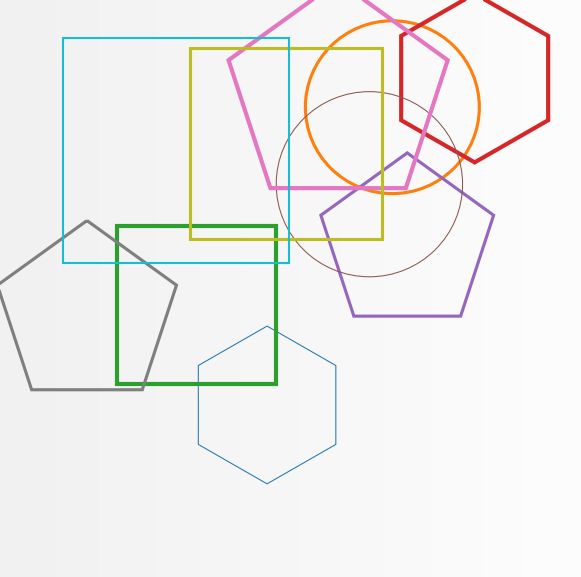[{"shape": "hexagon", "thickness": 0.5, "radius": 0.68, "center": [0.459, 0.298]}, {"shape": "circle", "thickness": 1.5, "radius": 0.75, "center": [0.675, 0.814]}, {"shape": "square", "thickness": 2, "radius": 0.68, "center": [0.338, 0.471]}, {"shape": "hexagon", "thickness": 2, "radius": 0.73, "center": [0.817, 0.864]}, {"shape": "pentagon", "thickness": 1.5, "radius": 0.78, "center": [0.701, 0.578]}, {"shape": "circle", "thickness": 0.5, "radius": 0.8, "center": [0.636, 0.68]}, {"shape": "pentagon", "thickness": 2, "radius": 0.99, "center": [0.582, 0.834]}, {"shape": "pentagon", "thickness": 1.5, "radius": 0.81, "center": [0.15, 0.455]}, {"shape": "square", "thickness": 1.5, "radius": 0.83, "center": [0.491, 0.751]}, {"shape": "square", "thickness": 1, "radius": 0.97, "center": [0.302, 0.738]}]